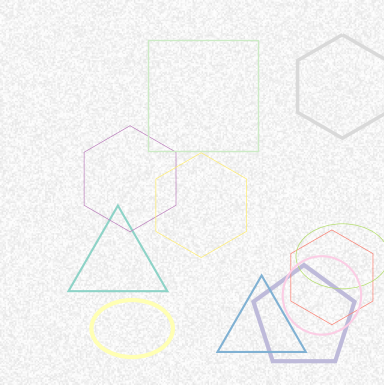[{"shape": "triangle", "thickness": 1.5, "radius": 0.74, "center": [0.306, 0.318]}, {"shape": "oval", "thickness": 3, "radius": 0.53, "center": [0.343, 0.147]}, {"shape": "pentagon", "thickness": 3, "radius": 0.69, "center": [0.79, 0.174]}, {"shape": "hexagon", "thickness": 0.5, "radius": 0.62, "center": [0.862, 0.28]}, {"shape": "triangle", "thickness": 1.5, "radius": 0.66, "center": [0.68, 0.152]}, {"shape": "oval", "thickness": 0.5, "radius": 0.6, "center": [0.889, 0.334]}, {"shape": "circle", "thickness": 1.5, "radius": 0.51, "center": [0.836, 0.233]}, {"shape": "hexagon", "thickness": 2.5, "radius": 0.67, "center": [0.889, 0.776]}, {"shape": "hexagon", "thickness": 0.5, "radius": 0.69, "center": [0.338, 0.536]}, {"shape": "square", "thickness": 1, "radius": 0.72, "center": [0.527, 0.752]}, {"shape": "hexagon", "thickness": 0.5, "radius": 0.68, "center": [0.523, 0.467]}]